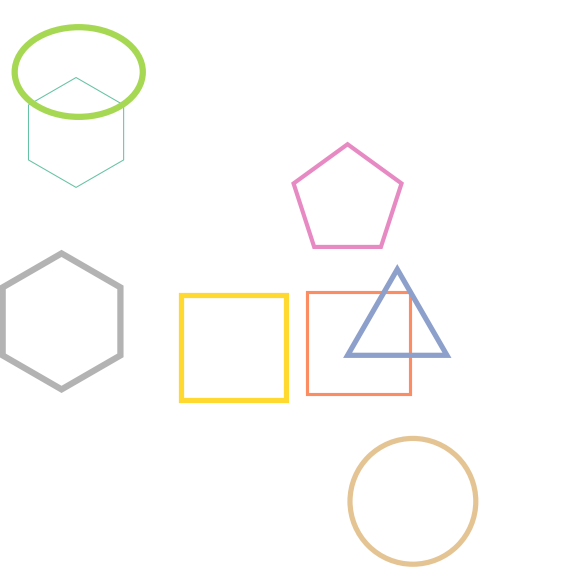[{"shape": "hexagon", "thickness": 0.5, "radius": 0.48, "center": [0.132, 0.77]}, {"shape": "square", "thickness": 1.5, "radius": 0.44, "center": [0.621, 0.405]}, {"shape": "triangle", "thickness": 2.5, "radius": 0.5, "center": [0.688, 0.434]}, {"shape": "pentagon", "thickness": 2, "radius": 0.49, "center": [0.602, 0.651]}, {"shape": "oval", "thickness": 3, "radius": 0.55, "center": [0.136, 0.874]}, {"shape": "square", "thickness": 2.5, "radius": 0.45, "center": [0.405, 0.398]}, {"shape": "circle", "thickness": 2.5, "radius": 0.54, "center": [0.715, 0.131]}, {"shape": "hexagon", "thickness": 3, "radius": 0.59, "center": [0.107, 0.443]}]